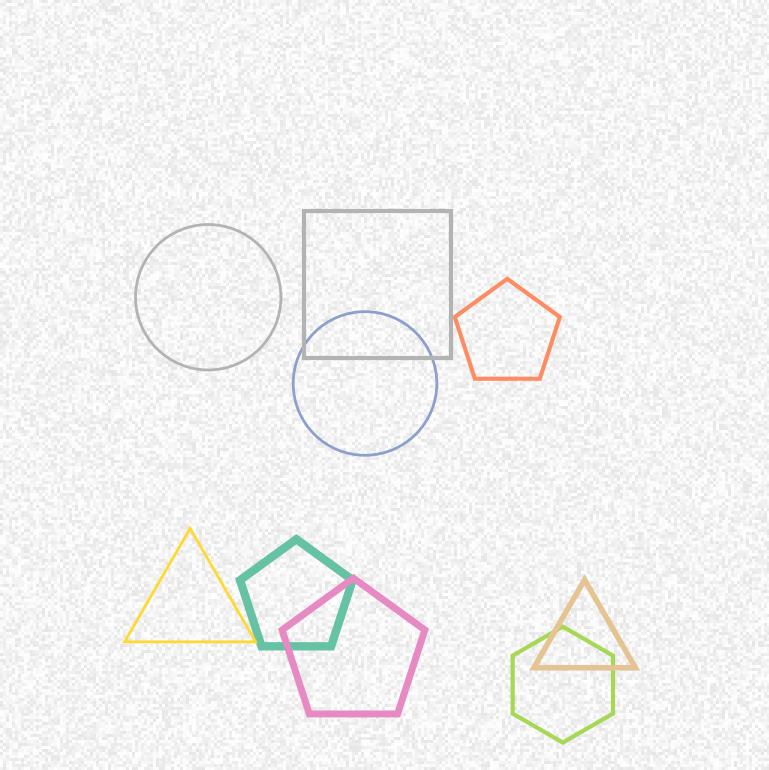[{"shape": "pentagon", "thickness": 3, "radius": 0.38, "center": [0.385, 0.223]}, {"shape": "pentagon", "thickness": 1.5, "radius": 0.36, "center": [0.659, 0.566]}, {"shape": "circle", "thickness": 1, "radius": 0.47, "center": [0.474, 0.502]}, {"shape": "pentagon", "thickness": 2.5, "radius": 0.49, "center": [0.459, 0.152]}, {"shape": "hexagon", "thickness": 1.5, "radius": 0.38, "center": [0.731, 0.111]}, {"shape": "triangle", "thickness": 1, "radius": 0.49, "center": [0.247, 0.216]}, {"shape": "triangle", "thickness": 2, "radius": 0.38, "center": [0.759, 0.171]}, {"shape": "circle", "thickness": 1, "radius": 0.47, "center": [0.27, 0.614]}, {"shape": "square", "thickness": 1.5, "radius": 0.48, "center": [0.49, 0.631]}]